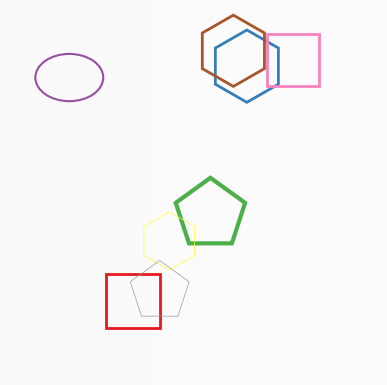[{"shape": "square", "thickness": 2, "radius": 0.35, "center": [0.343, 0.218]}, {"shape": "hexagon", "thickness": 2, "radius": 0.47, "center": [0.637, 0.828]}, {"shape": "pentagon", "thickness": 3, "radius": 0.47, "center": [0.543, 0.444]}, {"shape": "oval", "thickness": 1.5, "radius": 0.44, "center": [0.179, 0.799]}, {"shape": "hexagon", "thickness": 0.5, "radius": 0.38, "center": [0.437, 0.374]}, {"shape": "hexagon", "thickness": 2, "radius": 0.46, "center": [0.602, 0.868]}, {"shape": "square", "thickness": 2, "radius": 0.33, "center": [0.756, 0.845]}, {"shape": "pentagon", "thickness": 0.5, "radius": 0.4, "center": [0.412, 0.243]}]